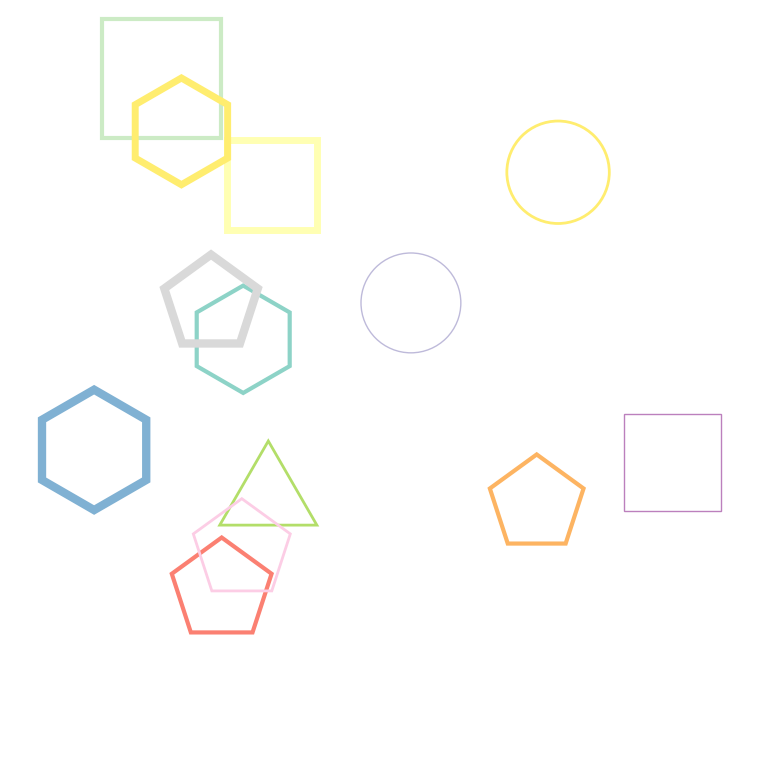[{"shape": "hexagon", "thickness": 1.5, "radius": 0.35, "center": [0.316, 0.559]}, {"shape": "square", "thickness": 2.5, "radius": 0.29, "center": [0.353, 0.759]}, {"shape": "circle", "thickness": 0.5, "radius": 0.32, "center": [0.534, 0.607]}, {"shape": "pentagon", "thickness": 1.5, "radius": 0.34, "center": [0.288, 0.234]}, {"shape": "hexagon", "thickness": 3, "radius": 0.39, "center": [0.122, 0.416]}, {"shape": "pentagon", "thickness": 1.5, "radius": 0.32, "center": [0.697, 0.346]}, {"shape": "triangle", "thickness": 1, "radius": 0.36, "center": [0.348, 0.354]}, {"shape": "pentagon", "thickness": 1, "radius": 0.33, "center": [0.314, 0.286]}, {"shape": "pentagon", "thickness": 3, "radius": 0.32, "center": [0.274, 0.606]}, {"shape": "square", "thickness": 0.5, "radius": 0.32, "center": [0.874, 0.4]}, {"shape": "square", "thickness": 1.5, "radius": 0.39, "center": [0.209, 0.898]}, {"shape": "hexagon", "thickness": 2.5, "radius": 0.35, "center": [0.236, 0.829]}, {"shape": "circle", "thickness": 1, "radius": 0.33, "center": [0.725, 0.776]}]